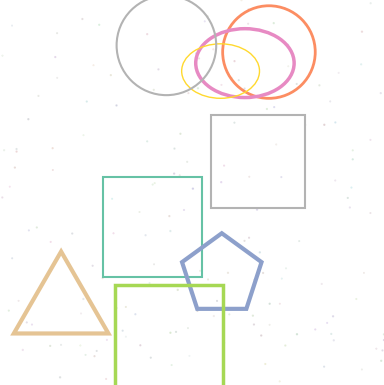[{"shape": "square", "thickness": 1.5, "radius": 0.65, "center": [0.396, 0.409]}, {"shape": "circle", "thickness": 2, "radius": 0.6, "center": [0.699, 0.865]}, {"shape": "pentagon", "thickness": 3, "radius": 0.54, "center": [0.576, 0.286]}, {"shape": "oval", "thickness": 2.5, "radius": 0.64, "center": [0.636, 0.836]}, {"shape": "square", "thickness": 2.5, "radius": 0.7, "center": [0.439, 0.119]}, {"shape": "oval", "thickness": 1, "radius": 0.51, "center": [0.573, 0.815]}, {"shape": "triangle", "thickness": 3, "radius": 0.71, "center": [0.159, 0.205]}, {"shape": "square", "thickness": 1.5, "radius": 0.61, "center": [0.67, 0.58]}, {"shape": "circle", "thickness": 1.5, "radius": 0.65, "center": [0.432, 0.882]}]